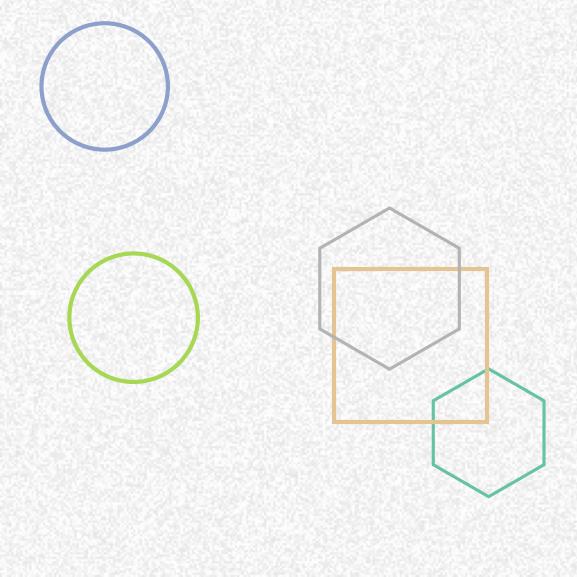[{"shape": "hexagon", "thickness": 1.5, "radius": 0.55, "center": [0.846, 0.25]}, {"shape": "circle", "thickness": 2, "radius": 0.55, "center": [0.181, 0.849]}, {"shape": "circle", "thickness": 2, "radius": 0.56, "center": [0.231, 0.449]}, {"shape": "square", "thickness": 2, "radius": 0.66, "center": [0.71, 0.4]}, {"shape": "hexagon", "thickness": 1.5, "radius": 0.7, "center": [0.675, 0.499]}]